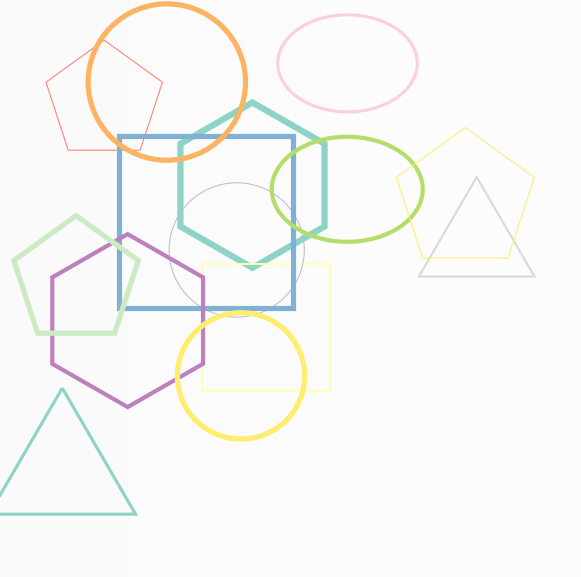[{"shape": "hexagon", "thickness": 3, "radius": 0.72, "center": [0.434, 0.679]}, {"shape": "triangle", "thickness": 1.5, "radius": 0.73, "center": [0.107, 0.182]}, {"shape": "square", "thickness": 1, "radius": 0.55, "center": [0.458, 0.432]}, {"shape": "circle", "thickness": 0.5, "radius": 0.58, "center": [0.407, 0.566]}, {"shape": "pentagon", "thickness": 0.5, "radius": 0.53, "center": [0.179, 0.824]}, {"shape": "square", "thickness": 2.5, "radius": 0.75, "center": [0.354, 0.615]}, {"shape": "circle", "thickness": 2.5, "radius": 0.68, "center": [0.287, 0.857]}, {"shape": "oval", "thickness": 2, "radius": 0.65, "center": [0.597, 0.671]}, {"shape": "oval", "thickness": 1.5, "radius": 0.6, "center": [0.598, 0.889]}, {"shape": "triangle", "thickness": 1, "radius": 0.57, "center": [0.82, 0.578]}, {"shape": "hexagon", "thickness": 2, "radius": 0.75, "center": [0.22, 0.444]}, {"shape": "pentagon", "thickness": 2.5, "radius": 0.56, "center": [0.131, 0.513]}, {"shape": "circle", "thickness": 2.5, "radius": 0.55, "center": [0.415, 0.348]}, {"shape": "pentagon", "thickness": 0.5, "radius": 0.62, "center": [0.801, 0.653]}]